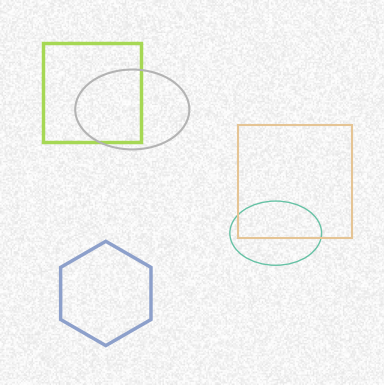[{"shape": "oval", "thickness": 1, "radius": 0.6, "center": [0.716, 0.394]}, {"shape": "hexagon", "thickness": 2.5, "radius": 0.68, "center": [0.275, 0.238]}, {"shape": "square", "thickness": 2.5, "radius": 0.64, "center": [0.239, 0.76]}, {"shape": "square", "thickness": 1.5, "radius": 0.74, "center": [0.765, 0.529]}, {"shape": "oval", "thickness": 1.5, "radius": 0.74, "center": [0.344, 0.716]}]